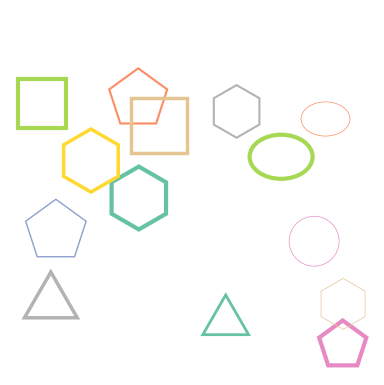[{"shape": "hexagon", "thickness": 3, "radius": 0.41, "center": [0.361, 0.486]}, {"shape": "triangle", "thickness": 2, "radius": 0.34, "center": [0.586, 0.165]}, {"shape": "pentagon", "thickness": 1.5, "radius": 0.4, "center": [0.359, 0.743]}, {"shape": "oval", "thickness": 0.5, "radius": 0.32, "center": [0.845, 0.691]}, {"shape": "pentagon", "thickness": 1, "radius": 0.41, "center": [0.145, 0.4]}, {"shape": "pentagon", "thickness": 3, "radius": 0.32, "center": [0.89, 0.103]}, {"shape": "circle", "thickness": 0.5, "radius": 0.32, "center": [0.816, 0.373]}, {"shape": "oval", "thickness": 3, "radius": 0.41, "center": [0.73, 0.593]}, {"shape": "square", "thickness": 3, "radius": 0.32, "center": [0.109, 0.731]}, {"shape": "hexagon", "thickness": 2.5, "radius": 0.41, "center": [0.236, 0.583]}, {"shape": "hexagon", "thickness": 0.5, "radius": 0.33, "center": [0.891, 0.211]}, {"shape": "square", "thickness": 2.5, "radius": 0.36, "center": [0.413, 0.673]}, {"shape": "triangle", "thickness": 2.5, "radius": 0.4, "center": [0.132, 0.214]}, {"shape": "hexagon", "thickness": 1.5, "radius": 0.34, "center": [0.615, 0.711]}]